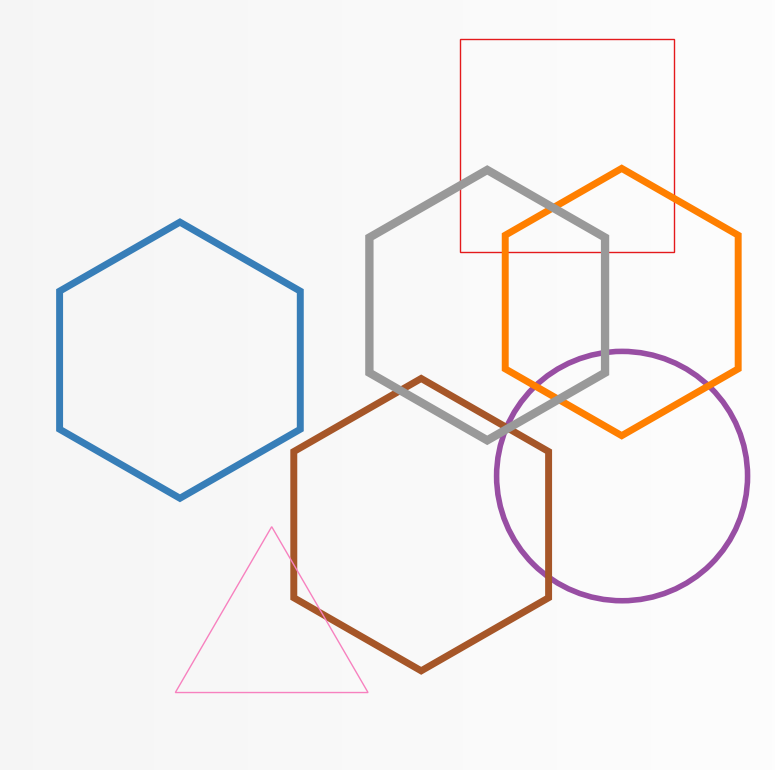[{"shape": "square", "thickness": 0.5, "radius": 0.69, "center": [0.732, 0.812]}, {"shape": "hexagon", "thickness": 2.5, "radius": 0.9, "center": [0.232, 0.532]}, {"shape": "circle", "thickness": 2, "radius": 0.81, "center": [0.803, 0.382]}, {"shape": "hexagon", "thickness": 2.5, "radius": 0.87, "center": [0.802, 0.608]}, {"shape": "hexagon", "thickness": 2.5, "radius": 0.95, "center": [0.543, 0.319]}, {"shape": "triangle", "thickness": 0.5, "radius": 0.72, "center": [0.351, 0.172]}, {"shape": "hexagon", "thickness": 3, "radius": 0.88, "center": [0.629, 0.604]}]